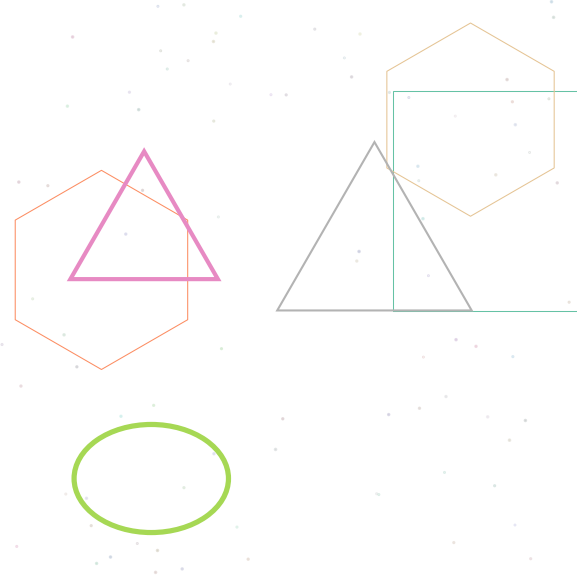[{"shape": "square", "thickness": 0.5, "radius": 0.95, "center": [0.872, 0.651]}, {"shape": "hexagon", "thickness": 0.5, "radius": 0.86, "center": [0.176, 0.532]}, {"shape": "triangle", "thickness": 2, "radius": 0.74, "center": [0.25, 0.59]}, {"shape": "oval", "thickness": 2.5, "radius": 0.67, "center": [0.262, 0.171]}, {"shape": "hexagon", "thickness": 0.5, "radius": 0.84, "center": [0.815, 0.792]}, {"shape": "triangle", "thickness": 1, "radius": 0.97, "center": [0.648, 0.559]}]